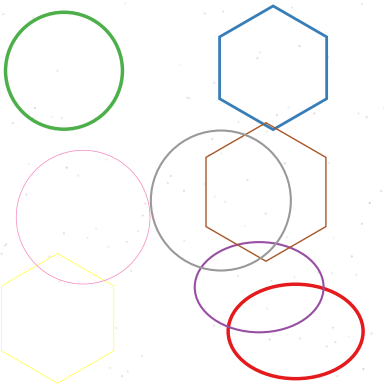[{"shape": "oval", "thickness": 2.5, "radius": 0.88, "center": [0.768, 0.139]}, {"shape": "hexagon", "thickness": 2, "radius": 0.8, "center": [0.709, 0.824]}, {"shape": "circle", "thickness": 2.5, "radius": 0.76, "center": [0.166, 0.816]}, {"shape": "oval", "thickness": 1.5, "radius": 0.84, "center": [0.673, 0.254]}, {"shape": "hexagon", "thickness": 0.5, "radius": 0.84, "center": [0.15, 0.173]}, {"shape": "hexagon", "thickness": 1, "radius": 0.9, "center": [0.691, 0.501]}, {"shape": "circle", "thickness": 0.5, "radius": 0.87, "center": [0.216, 0.436]}, {"shape": "circle", "thickness": 1.5, "radius": 0.91, "center": [0.574, 0.479]}]